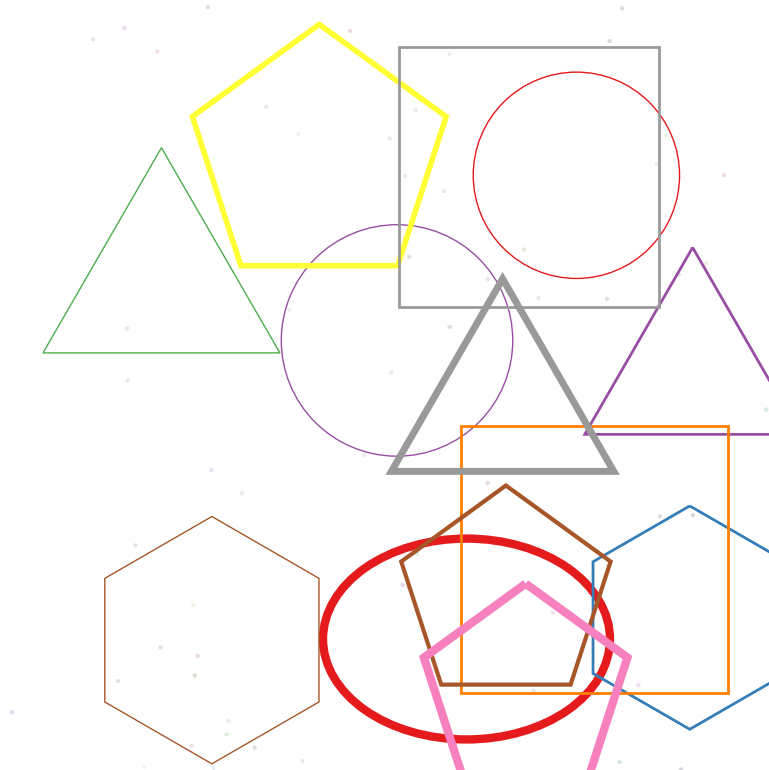[{"shape": "oval", "thickness": 3, "radius": 0.93, "center": [0.606, 0.17]}, {"shape": "circle", "thickness": 0.5, "radius": 0.67, "center": [0.749, 0.772]}, {"shape": "hexagon", "thickness": 1, "radius": 0.73, "center": [0.896, 0.198]}, {"shape": "triangle", "thickness": 0.5, "radius": 0.89, "center": [0.21, 0.63]}, {"shape": "triangle", "thickness": 1, "radius": 0.81, "center": [0.9, 0.517]}, {"shape": "circle", "thickness": 0.5, "radius": 0.75, "center": [0.516, 0.558]}, {"shape": "square", "thickness": 1, "radius": 0.87, "center": [0.772, 0.274]}, {"shape": "pentagon", "thickness": 2, "radius": 0.87, "center": [0.415, 0.795]}, {"shape": "hexagon", "thickness": 0.5, "radius": 0.8, "center": [0.275, 0.169]}, {"shape": "pentagon", "thickness": 1.5, "radius": 0.71, "center": [0.657, 0.227]}, {"shape": "pentagon", "thickness": 3, "radius": 0.69, "center": [0.683, 0.103]}, {"shape": "square", "thickness": 1, "radius": 0.84, "center": [0.687, 0.77]}, {"shape": "triangle", "thickness": 2.5, "radius": 0.83, "center": [0.653, 0.471]}]